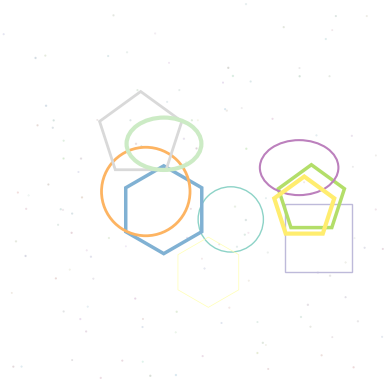[{"shape": "circle", "thickness": 1, "radius": 0.42, "center": [0.599, 0.43]}, {"shape": "hexagon", "thickness": 0.5, "radius": 0.46, "center": [0.541, 0.293]}, {"shape": "square", "thickness": 1, "radius": 0.44, "center": [0.827, 0.382]}, {"shape": "hexagon", "thickness": 2.5, "radius": 0.57, "center": [0.425, 0.455]}, {"shape": "circle", "thickness": 2, "radius": 0.57, "center": [0.379, 0.503]}, {"shape": "pentagon", "thickness": 2.5, "radius": 0.45, "center": [0.809, 0.482]}, {"shape": "pentagon", "thickness": 2, "radius": 0.56, "center": [0.365, 0.65]}, {"shape": "oval", "thickness": 1.5, "radius": 0.51, "center": [0.777, 0.565]}, {"shape": "oval", "thickness": 3, "radius": 0.49, "center": [0.426, 0.627]}, {"shape": "pentagon", "thickness": 3, "radius": 0.41, "center": [0.79, 0.46]}]